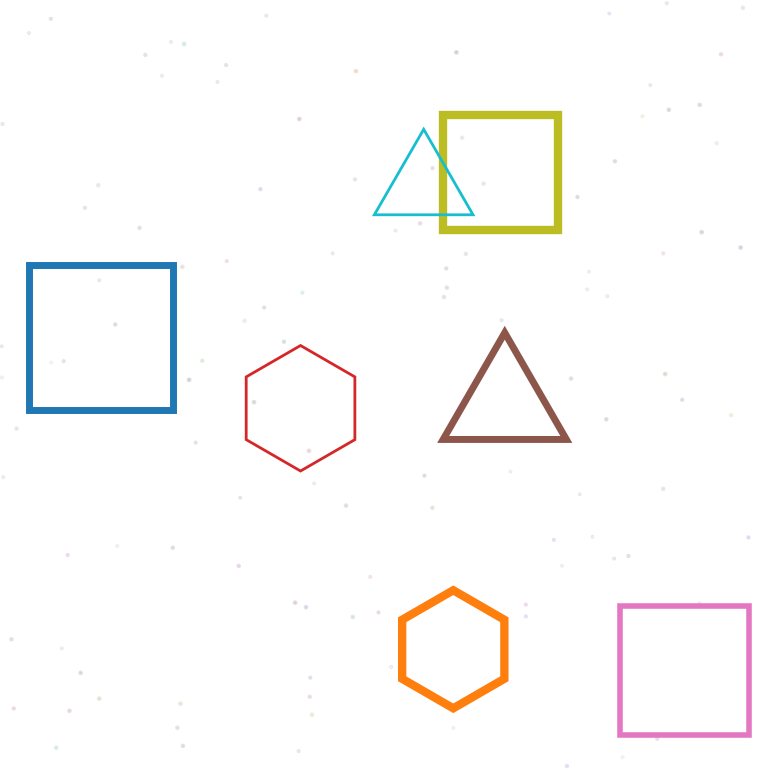[{"shape": "square", "thickness": 2.5, "radius": 0.47, "center": [0.131, 0.562]}, {"shape": "hexagon", "thickness": 3, "radius": 0.38, "center": [0.589, 0.157]}, {"shape": "hexagon", "thickness": 1, "radius": 0.41, "center": [0.39, 0.47]}, {"shape": "triangle", "thickness": 2.5, "radius": 0.46, "center": [0.656, 0.475]}, {"shape": "square", "thickness": 2, "radius": 0.42, "center": [0.889, 0.129]}, {"shape": "square", "thickness": 3, "radius": 0.37, "center": [0.65, 0.776]}, {"shape": "triangle", "thickness": 1, "radius": 0.37, "center": [0.55, 0.758]}]